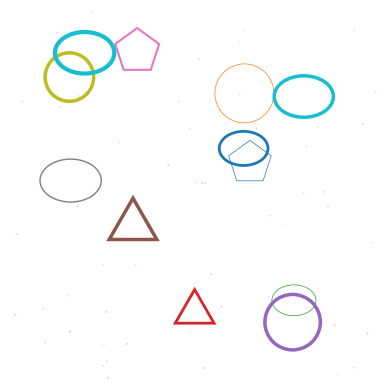[{"shape": "pentagon", "thickness": 0.5, "radius": 0.29, "center": [0.649, 0.577]}, {"shape": "oval", "thickness": 2, "radius": 0.32, "center": [0.633, 0.615]}, {"shape": "circle", "thickness": 0.5, "radius": 0.38, "center": [0.635, 0.757]}, {"shape": "oval", "thickness": 0.5, "radius": 0.29, "center": [0.763, 0.22]}, {"shape": "triangle", "thickness": 2, "radius": 0.29, "center": [0.506, 0.19]}, {"shape": "circle", "thickness": 2.5, "radius": 0.36, "center": [0.76, 0.163]}, {"shape": "triangle", "thickness": 2.5, "radius": 0.36, "center": [0.345, 0.414]}, {"shape": "pentagon", "thickness": 1.5, "radius": 0.3, "center": [0.356, 0.867]}, {"shape": "oval", "thickness": 1, "radius": 0.4, "center": [0.184, 0.531]}, {"shape": "circle", "thickness": 2.5, "radius": 0.31, "center": [0.18, 0.8]}, {"shape": "oval", "thickness": 3, "radius": 0.39, "center": [0.22, 0.863]}, {"shape": "oval", "thickness": 2.5, "radius": 0.38, "center": [0.789, 0.749]}]